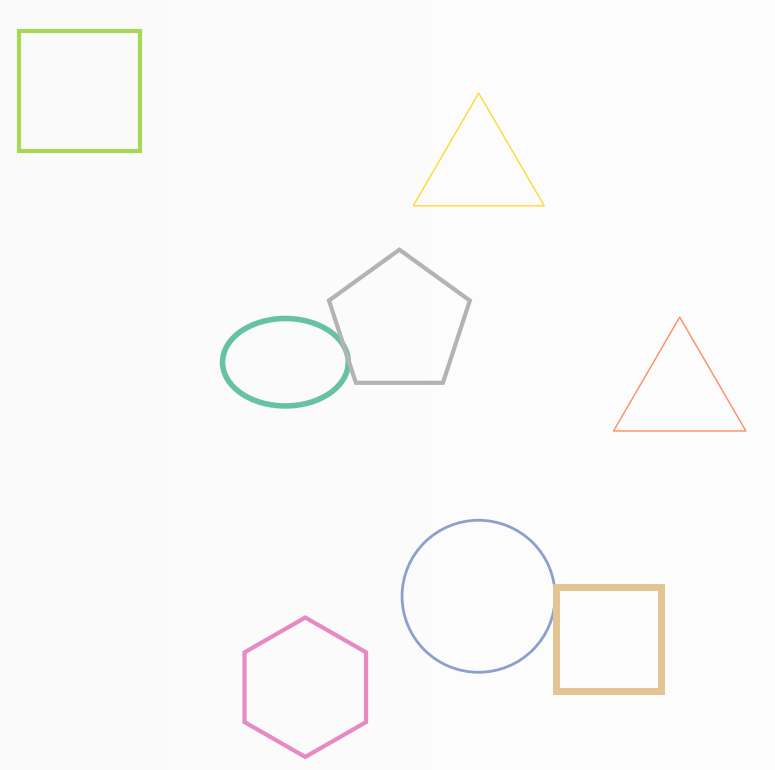[{"shape": "oval", "thickness": 2, "radius": 0.41, "center": [0.368, 0.53]}, {"shape": "triangle", "thickness": 0.5, "radius": 0.49, "center": [0.877, 0.49]}, {"shape": "circle", "thickness": 1, "radius": 0.49, "center": [0.618, 0.226]}, {"shape": "hexagon", "thickness": 1.5, "radius": 0.45, "center": [0.394, 0.107]}, {"shape": "square", "thickness": 1.5, "radius": 0.39, "center": [0.103, 0.882]}, {"shape": "triangle", "thickness": 0.5, "radius": 0.49, "center": [0.618, 0.781]}, {"shape": "square", "thickness": 2.5, "radius": 0.34, "center": [0.786, 0.171]}, {"shape": "pentagon", "thickness": 1.5, "radius": 0.48, "center": [0.515, 0.58]}]